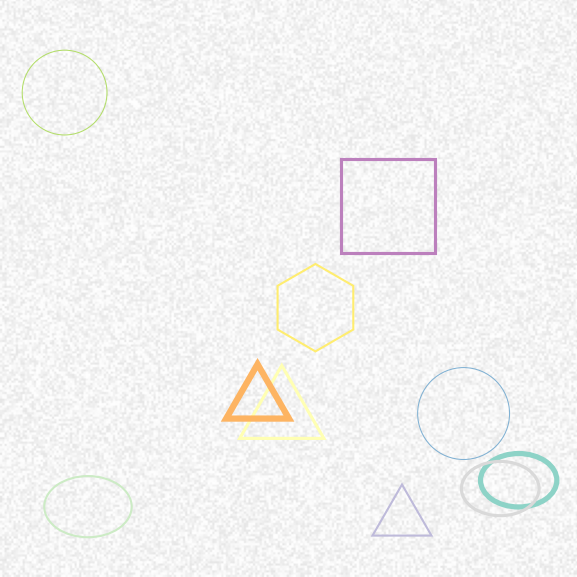[{"shape": "oval", "thickness": 2.5, "radius": 0.33, "center": [0.898, 0.168]}, {"shape": "triangle", "thickness": 1.5, "radius": 0.42, "center": [0.488, 0.282]}, {"shape": "triangle", "thickness": 1, "radius": 0.29, "center": [0.696, 0.101]}, {"shape": "circle", "thickness": 0.5, "radius": 0.4, "center": [0.803, 0.283]}, {"shape": "triangle", "thickness": 3, "radius": 0.31, "center": [0.446, 0.306]}, {"shape": "circle", "thickness": 0.5, "radius": 0.37, "center": [0.112, 0.839]}, {"shape": "oval", "thickness": 1.5, "radius": 0.34, "center": [0.866, 0.153]}, {"shape": "square", "thickness": 1.5, "radius": 0.41, "center": [0.671, 0.643]}, {"shape": "oval", "thickness": 1, "radius": 0.38, "center": [0.152, 0.122]}, {"shape": "hexagon", "thickness": 1, "radius": 0.38, "center": [0.546, 0.466]}]